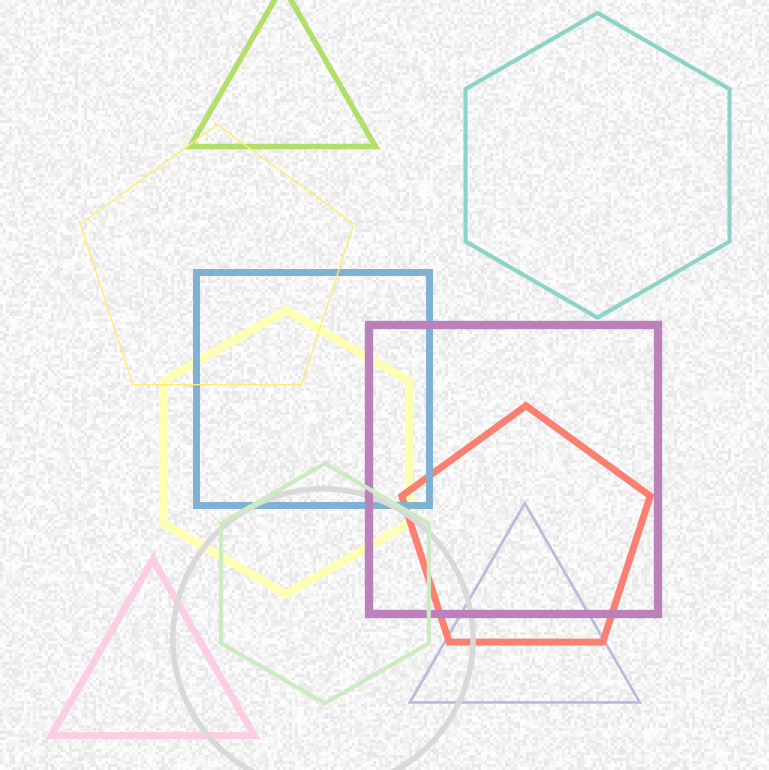[{"shape": "hexagon", "thickness": 1.5, "radius": 0.99, "center": [0.776, 0.785]}, {"shape": "hexagon", "thickness": 3, "radius": 0.92, "center": [0.372, 0.413]}, {"shape": "triangle", "thickness": 1, "radius": 0.86, "center": [0.682, 0.174]}, {"shape": "pentagon", "thickness": 2.5, "radius": 0.85, "center": [0.683, 0.303]}, {"shape": "square", "thickness": 2.5, "radius": 0.76, "center": [0.405, 0.496]}, {"shape": "triangle", "thickness": 2, "radius": 0.7, "center": [0.367, 0.879]}, {"shape": "triangle", "thickness": 2.5, "radius": 0.76, "center": [0.198, 0.121]}, {"shape": "circle", "thickness": 2, "radius": 0.97, "center": [0.419, 0.17]}, {"shape": "square", "thickness": 3, "radius": 0.94, "center": [0.667, 0.39]}, {"shape": "hexagon", "thickness": 1.5, "radius": 0.78, "center": [0.422, 0.242]}, {"shape": "pentagon", "thickness": 0.5, "radius": 0.93, "center": [0.282, 0.651]}]